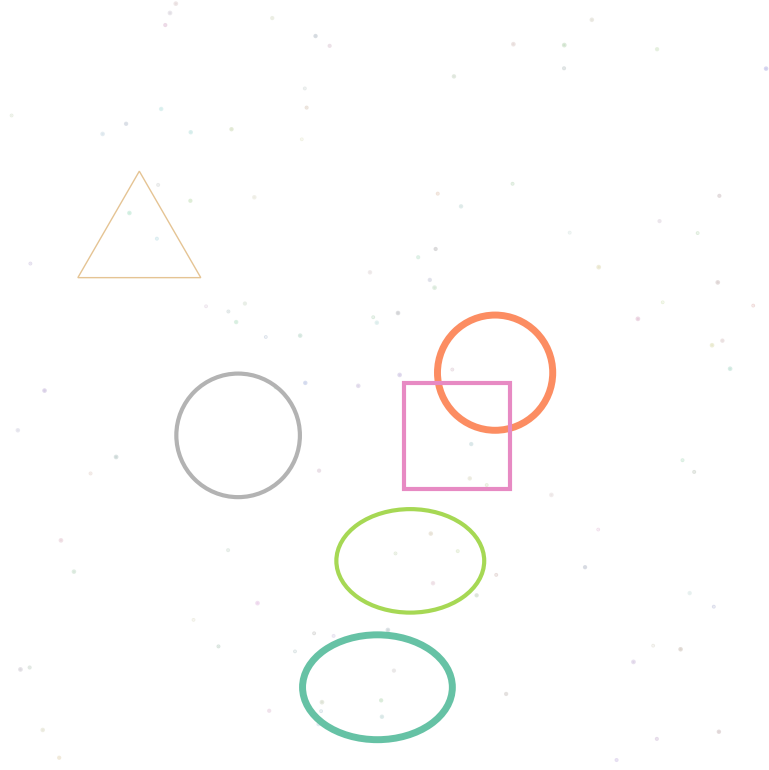[{"shape": "oval", "thickness": 2.5, "radius": 0.49, "center": [0.49, 0.107]}, {"shape": "circle", "thickness": 2.5, "radius": 0.37, "center": [0.643, 0.516]}, {"shape": "square", "thickness": 1.5, "radius": 0.34, "center": [0.593, 0.434]}, {"shape": "oval", "thickness": 1.5, "radius": 0.48, "center": [0.533, 0.272]}, {"shape": "triangle", "thickness": 0.5, "radius": 0.46, "center": [0.181, 0.686]}, {"shape": "circle", "thickness": 1.5, "radius": 0.4, "center": [0.309, 0.435]}]